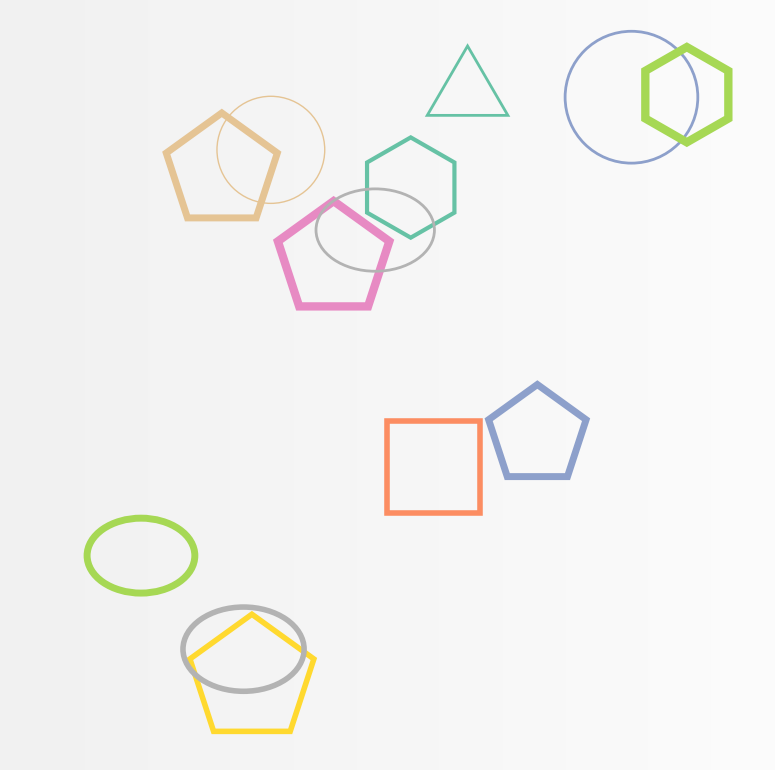[{"shape": "triangle", "thickness": 1, "radius": 0.3, "center": [0.603, 0.88]}, {"shape": "hexagon", "thickness": 1.5, "radius": 0.33, "center": [0.53, 0.756]}, {"shape": "square", "thickness": 2, "radius": 0.3, "center": [0.559, 0.394]}, {"shape": "circle", "thickness": 1, "radius": 0.43, "center": [0.815, 0.874]}, {"shape": "pentagon", "thickness": 2.5, "radius": 0.33, "center": [0.693, 0.435]}, {"shape": "pentagon", "thickness": 3, "radius": 0.38, "center": [0.43, 0.663]}, {"shape": "hexagon", "thickness": 3, "radius": 0.31, "center": [0.886, 0.877]}, {"shape": "oval", "thickness": 2.5, "radius": 0.35, "center": [0.182, 0.278]}, {"shape": "pentagon", "thickness": 2, "radius": 0.42, "center": [0.325, 0.118]}, {"shape": "circle", "thickness": 0.5, "radius": 0.35, "center": [0.349, 0.805]}, {"shape": "pentagon", "thickness": 2.5, "radius": 0.38, "center": [0.286, 0.778]}, {"shape": "oval", "thickness": 2, "radius": 0.39, "center": [0.314, 0.157]}, {"shape": "oval", "thickness": 1, "radius": 0.38, "center": [0.484, 0.701]}]